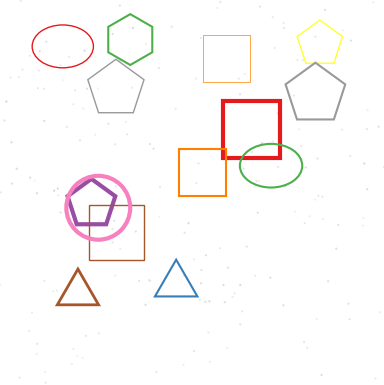[{"shape": "oval", "thickness": 1, "radius": 0.4, "center": [0.163, 0.88]}, {"shape": "square", "thickness": 3, "radius": 0.37, "center": [0.653, 0.664]}, {"shape": "triangle", "thickness": 1.5, "radius": 0.32, "center": [0.458, 0.262]}, {"shape": "oval", "thickness": 1.5, "radius": 0.4, "center": [0.704, 0.57]}, {"shape": "hexagon", "thickness": 1.5, "radius": 0.33, "center": [0.338, 0.897]}, {"shape": "pentagon", "thickness": 3, "radius": 0.33, "center": [0.238, 0.47]}, {"shape": "square", "thickness": 1.5, "radius": 0.3, "center": [0.525, 0.553]}, {"shape": "square", "thickness": 0.5, "radius": 0.31, "center": [0.588, 0.848]}, {"shape": "pentagon", "thickness": 1, "radius": 0.31, "center": [0.831, 0.886]}, {"shape": "square", "thickness": 1, "radius": 0.36, "center": [0.302, 0.395]}, {"shape": "triangle", "thickness": 2, "radius": 0.31, "center": [0.202, 0.239]}, {"shape": "circle", "thickness": 3, "radius": 0.41, "center": [0.255, 0.46]}, {"shape": "pentagon", "thickness": 1.5, "radius": 0.41, "center": [0.819, 0.756]}, {"shape": "pentagon", "thickness": 1, "radius": 0.38, "center": [0.301, 0.769]}]